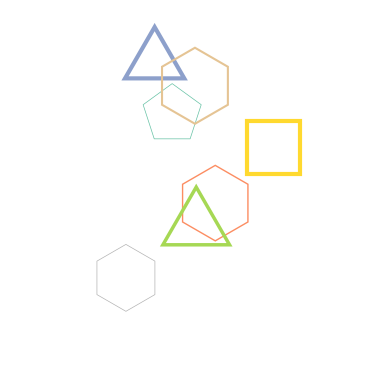[{"shape": "pentagon", "thickness": 0.5, "radius": 0.4, "center": [0.447, 0.704]}, {"shape": "hexagon", "thickness": 1, "radius": 0.49, "center": [0.559, 0.472]}, {"shape": "triangle", "thickness": 3, "radius": 0.44, "center": [0.402, 0.841]}, {"shape": "triangle", "thickness": 2.5, "radius": 0.5, "center": [0.51, 0.414]}, {"shape": "square", "thickness": 3, "radius": 0.34, "center": [0.71, 0.618]}, {"shape": "hexagon", "thickness": 1.5, "radius": 0.49, "center": [0.506, 0.777]}, {"shape": "hexagon", "thickness": 0.5, "radius": 0.43, "center": [0.327, 0.278]}]